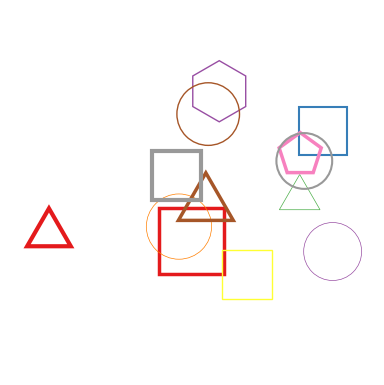[{"shape": "triangle", "thickness": 3, "radius": 0.33, "center": [0.127, 0.393]}, {"shape": "square", "thickness": 2.5, "radius": 0.42, "center": [0.497, 0.374]}, {"shape": "square", "thickness": 1.5, "radius": 0.31, "center": [0.839, 0.659]}, {"shape": "triangle", "thickness": 0.5, "radius": 0.31, "center": [0.778, 0.486]}, {"shape": "hexagon", "thickness": 1, "radius": 0.4, "center": [0.569, 0.763]}, {"shape": "circle", "thickness": 0.5, "radius": 0.38, "center": [0.864, 0.347]}, {"shape": "circle", "thickness": 0.5, "radius": 0.42, "center": [0.465, 0.411]}, {"shape": "square", "thickness": 1, "radius": 0.32, "center": [0.641, 0.287]}, {"shape": "circle", "thickness": 1, "radius": 0.41, "center": [0.541, 0.704]}, {"shape": "triangle", "thickness": 2.5, "radius": 0.41, "center": [0.535, 0.469]}, {"shape": "pentagon", "thickness": 2.5, "radius": 0.29, "center": [0.78, 0.598]}, {"shape": "circle", "thickness": 1.5, "radius": 0.36, "center": [0.79, 0.582]}, {"shape": "square", "thickness": 3, "radius": 0.32, "center": [0.46, 0.545]}]